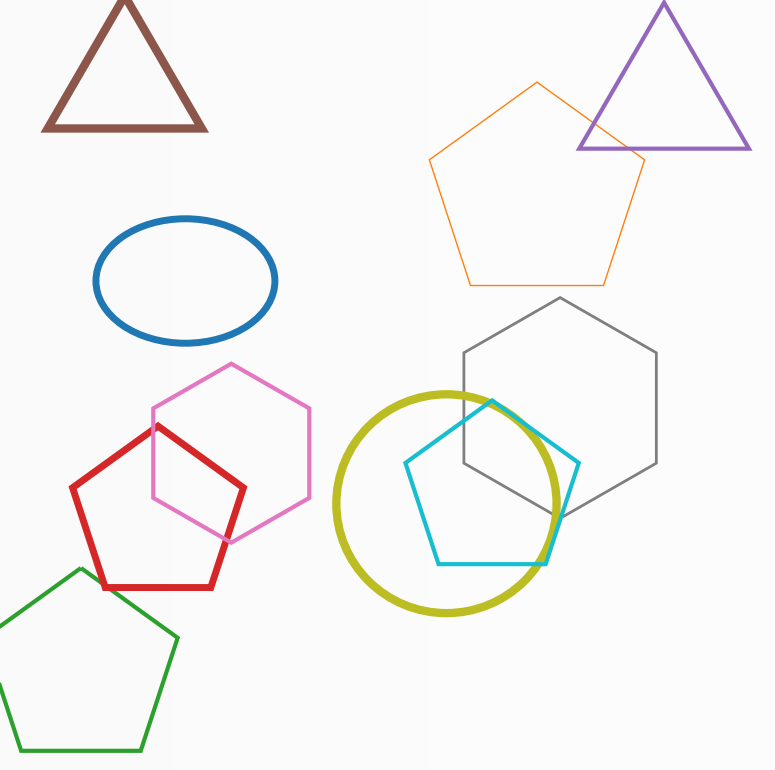[{"shape": "oval", "thickness": 2.5, "radius": 0.58, "center": [0.239, 0.635]}, {"shape": "pentagon", "thickness": 0.5, "radius": 0.73, "center": [0.693, 0.747]}, {"shape": "pentagon", "thickness": 1.5, "radius": 0.66, "center": [0.104, 0.131]}, {"shape": "pentagon", "thickness": 2.5, "radius": 0.58, "center": [0.204, 0.331]}, {"shape": "triangle", "thickness": 1.5, "radius": 0.63, "center": [0.857, 0.87]}, {"shape": "triangle", "thickness": 3, "radius": 0.57, "center": [0.161, 0.891]}, {"shape": "hexagon", "thickness": 1.5, "radius": 0.58, "center": [0.298, 0.411]}, {"shape": "hexagon", "thickness": 1, "radius": 0.72, "center": [0.723, 0.47]}, {"shape": "circle", "thickness": 3, "radius": 0.71, "center": [0.576, 0.346]}, {"shape": "pentagon", "thickness": 1.5, "radius": 0.59, "center": [0.635, 0.362]}]